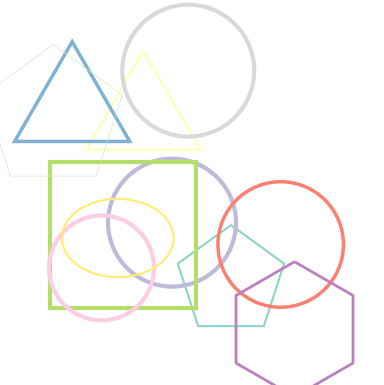[{"shape": "pentagon", "thickness": 1.5, "radius": 0.73, "center": [0.6, 0.27]}, {"shape": "triangle", "thickness": 1.5, "radius": 0.85, "center": [0.372, 0.697]}, {"shape": "circle", "thickness": 3, "radius": 0.83, "center": [0.447, 0.422]}, {"shape": "circle", "thickness": 2.5, "radius": 0.82, "center": [0.729, 0.365]}, {"shape": "triangle", "thickness": 2.5, "radius": 0.86, "center": [0.187, 0.719]}, {"shape": "square", "thickness": 3, "radius": 0.95, "center": [0.32, 0.39]}, {"shape": "circle", "thickness": 3, "radius": 0.68, "center": [0.264, 0.304]}, {"shape": "circle", "thickness": 3, "radius": 0.86, "center": [0.489, 0.816]}, {"shape": "hexagon", "thickness": 2, "radius": 0.88, "center": [0.765, 0.145]}, {"shape": "pentagon", "thickness": 0.5, "radius": 0.94, "center": [0.138, 0.695]}, {"shape": "oval", "thickness": 1.5, "radius": 0.73, "center": [0.306, 0.382]}]